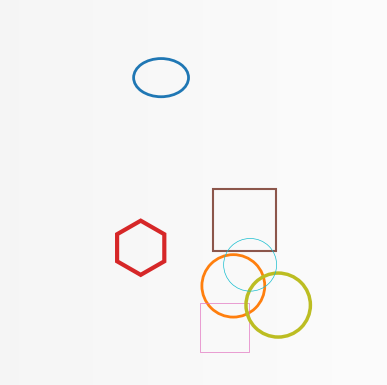[{"shape": "oval", "thickness": 2, "radius": 0.35, "center": [0.416, 0.798]}, {"shape": "circle", "thickness": 2, "radius": 0.41, "center": [0.602, 0.257]}, {"shape": "hexagon", "thickness": 3, "radius": 0.35, "center": [0.363, 0.356]}, {"shape": "square", "thickness": 1.5, "radius": 0.4, "center": [0.631, 0.429]}, {"shape": "square", "thickness": 0.5, "radius": 0.32, "center": [0.579, 0.15]}, {"shape": "circle", "thickness": 2.5, "radius": 0.42, "center": [0.718, 0.208]}, {"shape": "circle", "thickness": 0.5, "radius": 0.34, "center": [0.646, 0.312]}]